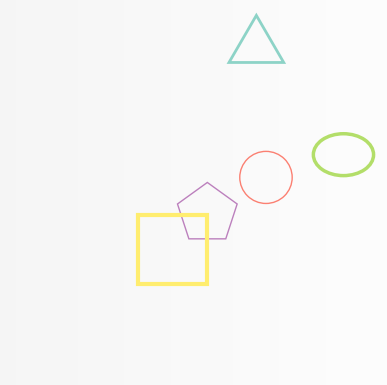[{"shape": "triangle", "thickness": 2, "radius": 0.41, "center": [0.662, 0.878]}, {"shape": "circle", "thickness": 1, "radius": 0.34, "center": [0.686, 0.539]}, {"shape": "oval", "thickness": 2.5, "radius": 0.39, "center": [0.886, 0.598]}, {"shape": "pentagon", "thickness": 1, "radius": 0.4, "center": [0.535, 0.445]}, {"shape": "square", "thickness": 3, "radius": 0.45, "center": [0.445, 0.353]}]